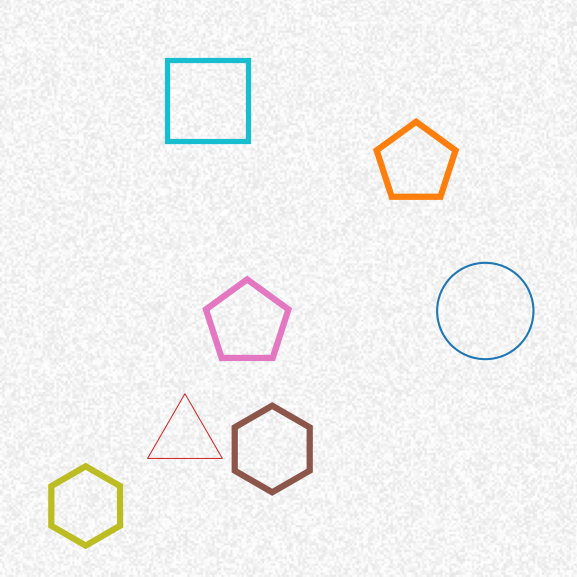[{"shape": "circle", "thickness": 1, "radius": 0.42, "center": [0.84, 0.461]}, {"shape": "pentagon", "thickness": 3, "radius": 0.36, "center": [0.721, 0.717]}, {"shape": "triangle", "thickness": 0.5, "radius": 0.37, "center": [0.32, 0.243]}, {"shape": "hexagon", "thickness": 3, "radius": 0.37, "center": [0.471, 0.222]}, {"shape": "pentagon", "thickness": 3, "radius": 0.38, "center": [0.428, 0.44]}, {"shape": "hexagon", "thickness": 3, "radius": 0.34, "center": [0.148, 0.123]}, {"shape": "square", "thickness": 2.5, "radius": 0.35, "center": [0.359, 0.825]}]